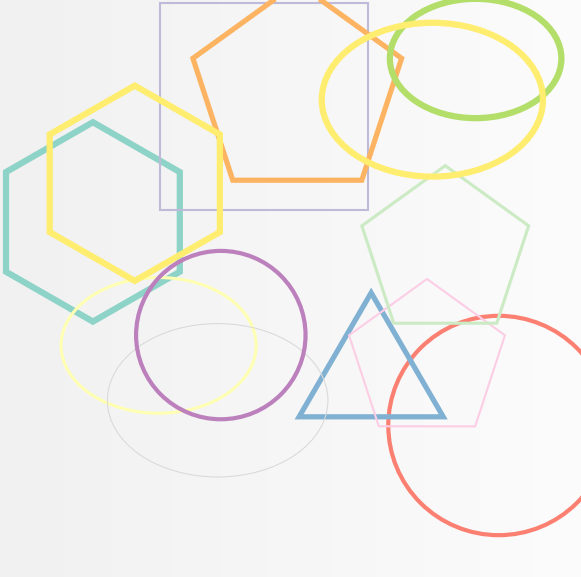[{"shape": "hexagon", "thickness": 3, "radius": 0.86, "center": [0.16, 0.615]}, {"shape": "oval", "thickness": 1.5, "radius": 0.84, "center": [0.273, 0.401]}, {"shape": "square", "thickness": 1, "radius": 0.9, "center": [0.454, 0.815]}, {"shape": "circle", "thickness": 2, "radius": 0.95, "center": [0.858, 0.262]}, {"shape": "triangle", "thickness": 2.5, "radius": 0.72, "center": [0.639, 0.349]}, {"shape": "pentagon", "thickness": 2.5, "radius": 0.94, "center": [0.511, 0.84]}, {"shape": "oval", "thickness": 3, "radius": 0.74, "center": [0.818, 0.898]}, {"shape": "pentagon", "thickness": 1, "radius": 0.71, "center": [0.735, 0.375]}, {"shape": "oval", "thickness": 0.5, "radius": 0.95, "center": [0.374, 0.306]}, {"shape": "circle", "thickness": 2, "radius": 0.73, "center": [0.38, 0.419]}, {"shape": "pentagon", "thickness": 1.5, "radius": 0.75, "center": [0.766, 0.561]}, {"shape": "oval", "thickness": 3, "radius": 0.95, "center": [0.744, 0.827]}, {"shape": "hexagon", "thickness": 3, "radius": 0.85, "center": [0.232, 0.682]}]